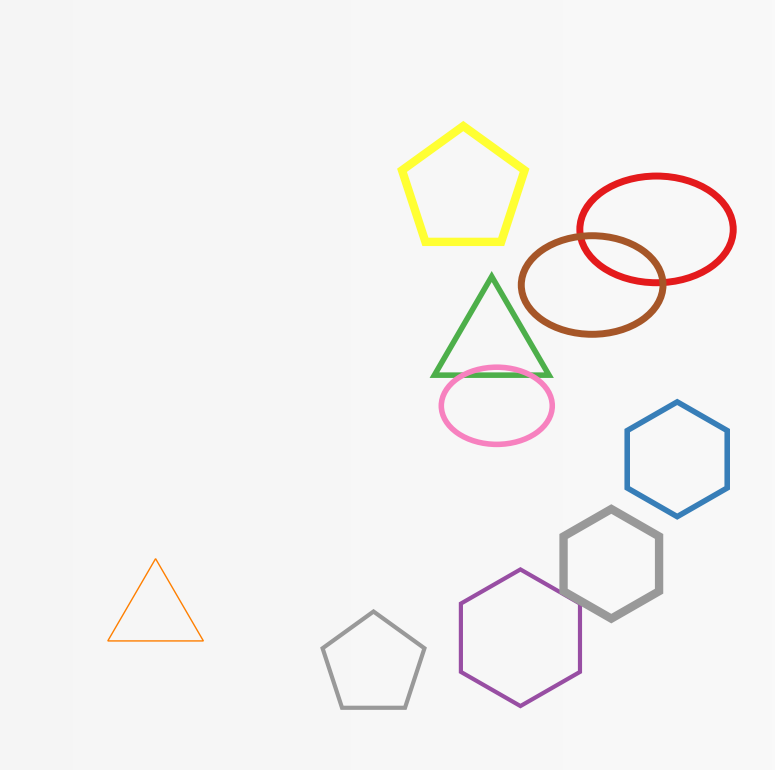[{"shape": "oval", "thickness": 2.5, "radius": 0.49, "center": [0.847, 0.702]}, {"shape": "hexagon", "thickness": 2, "radius": 0.37, "center": [0.874, 0.404]}, {"shape": "triangle", "thickness": 2, "radius": 0.43, "center": [0.634, 0.555]}, {"shape": "hexagon", "thickness": 1.5, "radius": 0.44, "center": [0.672, 0.172]}, {"shape": "triangle", "thickness": 0.5, "radius": 0.36, "center": [0.201, 0.203]}, {"shape": "pentagon", "thickness": 3, "radius": 0.42, "center": [0.598, 0.753]}, {"shape": "oval", "thickness": 2.5, "radius": 0.46, "center": [0.764, 0.63]}, {"shape": "oval", "thickness": 2, "radius": 0.36, "center": [0.641, 0.473]}, {"shape": "hexagon", "thickness": 3, "radius": 0.36, "center": [0.789, 0.268]}, {"shape": "pentagon", "thickness": 1.5, "radius": 0.35, "center": [0.482, 0.137]}]